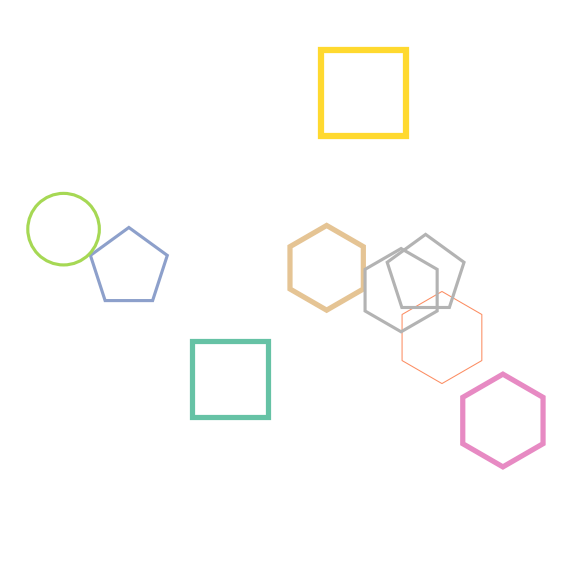[{"shape": "square", "thickness": 2.5, "radius": 0.33, "center": [0.398, 0.342]}, {"shape": "hexagon", "thickness": 0.5, "radius": 0.4, "center": [0.765, 0.415]}, {"shape": "pentagon", "thickness": 1.5, "radius": 0.35, "center": [0.223, 0.535]}, {"shape": "hexagon", "thickness": 2.5, "radius": 0.4, "center": [0.871, 0.271]}, {"shape": "circle", "thickness": 1.5, "radius": 0.31, "center": [0.11, 0.602]}, {"shape": "square", "thickness": 3, "radius": 0.37, "center": [0.629, 0.838]}, {"shape": "hexagon", "thickness": 2.5, "radius": 0.37, "center": [0.566, 0.535]}, {"shape": "hexagon", "thickness": 1.5, "radius": 0.36, "center": [0.695, 0.497]}, {"shape": "pentagon", "thickness": 1.5, "radius": 0.35, "center": [0.737, 0.523]}]